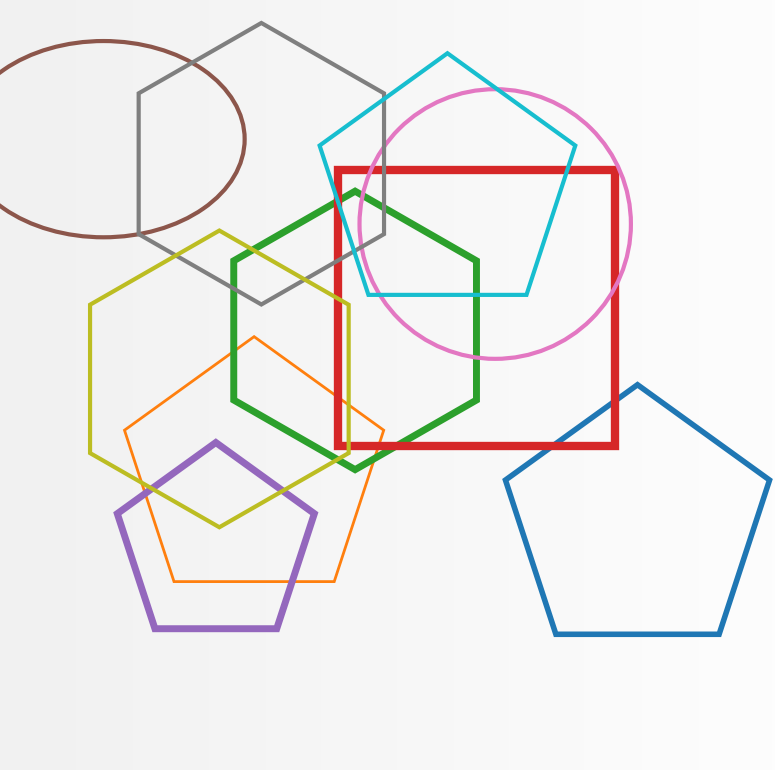[{"shape": "pentagon", "thickness": 2, "radius": 0.9, "center": [0.823, 0.321]}, {"shape": "pentagon", "thickness": 1, "radius": 0.88, "center": [0.328, 0.387]}, {"shape": "hexagon", "thickness": 2.5, "radius": 0.9, "center": [0.458, 0.571]}, {"shape": "square", "thickness": 3, "radius": 0.89, "center": [0.615, 0.6]}, {"shape": "pentagon", "thickness": 2.5, "radius": 0.67, "center": [0.278, 0.292]}, {"shape": "oval", "thickness": 1.5, "radius": 0.91, "center": [0.134, 0.819]}, {"shape": "circle", "thickness": 1.5, "radius": 0.88, "center": [0.639, 0.709]}, {"shape": "hexagon", "thickness": 1.5, "radius": 0.91, "center": [0.337, 0.787]}, {"shape": "hexagon", "thickness": 1.5, "radius": 0.96, "center": [0.283, 0.508]}, {"shape": "pentagon", "thickness": 1.5, "radius": 0.87, "center": [0.577, 0.757]}]